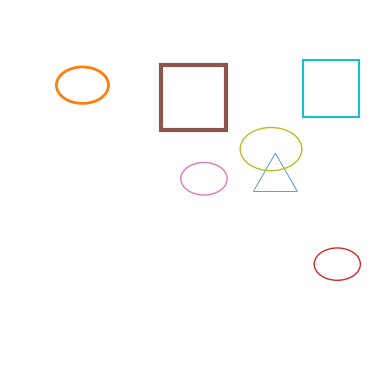[{"shape": "triangle", "thickness": 0.5, "radius": 0.33, "center": [0.715, 0.536]}, {"shape": "oval", "thickness": 2, "radius": 0.34, "center": [0.214, 0.779]}, {"shape": "oval", "thickness": 1, "radius": 0.3, "center": [0.876, 0.314]}, {"shape": "square", "thickness": 3, "radius": 0.42, "center": [0.503, 0.747]}, {"shape": "oval", "thickness": 1, "radius": 0.3, "center": [0.53, 0.536]}, {"shape": "oval", "thickness": 1, "radius": 0.4, "center": [0.704, 0.613]}, {"shape": "square", "thickness": 1.5, "radius": 0.37, "center": [0.859, 0.77]}]